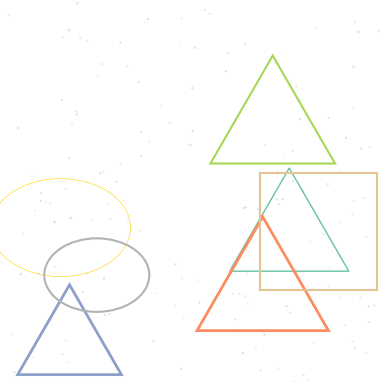[{"shape": "triangle", "thickness": 1, "radius": 0.89, "center": [0.751, 0.385]}, {"shape": "triangle", "thickness": 2, "radius": 0.99, "center": [0.682, 0.24]}, {"shape": "triangle", "thickness": 2, "radius": 0.78, "center": [0.181, 0.105]}, {"shape": "triangle", "thickness": 1.5, "radius": 0.93, "center": [0.708, 0.669]}, {"shape": "oval", "thickness": 0.5, "radius": 0.91, "center": [0.157, 0.409]}, {"shape": "square", "thickness": 1.5, "radius": 0.76, "center": [0.828, 0.399]}, {"shape": "oval", "thickness": 1.5, "radius": 0.68, "center": [0.251, 0.285]}]